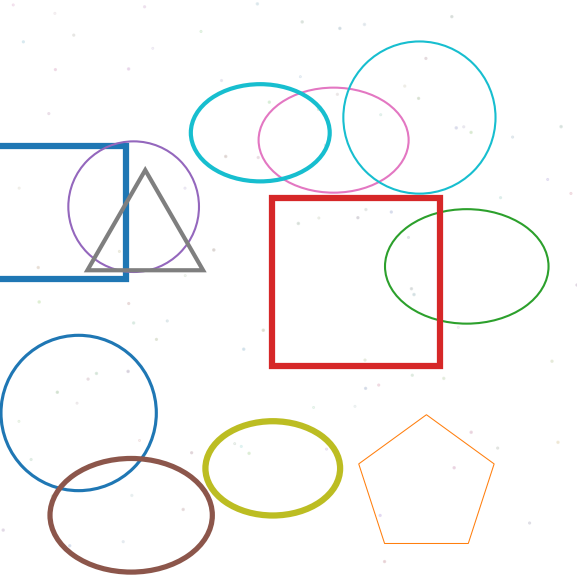[{"shape": "circle", "thickness": 1.5, "radius": 0.67, "center": [0.136, 0.284]}, {"shape": "square", "thickness": 3, "radius": 0.57, "center": [0.103, 0.631]}, {"shape": "pentagon", "thickness": 0.5, "radius": 0.62, "center": [0.738, 0.158]}, {"shape": "oval", "thickness": 1, "radius": 0.71, "center": [0.808, 0.538]}, {"shape": "square", "thickness": 3, "radius": 0.73, "center": [0.617, 0.51]}, {"shape": "circle", "thickness": 1, "radius": 0.57, "center": [0.231, 0.641]}, {"shape": "oval", "thickness": 2.5, "radius": 0.7, "center": [0.227, 0.107]}, {"shape": "oval", "thickness": 1, "radius": 0.65, "center": [0.578, 0.756]}, {"shape": "triangle", "thickness": 2, "radius": 0.58, "center": [0.251, 0.589]}, {"shape": "oval", "thickness": 3, "radius": 0.58, "center": [0.472, 0.188]}, {"shape": "circle", "thickness": 1, "radius": 0.66, "center": [0.726, 0.796]}, {"shape": "oval", "thickness": 2, "radius": 0.6, "center": [0.451, 0.769]}]